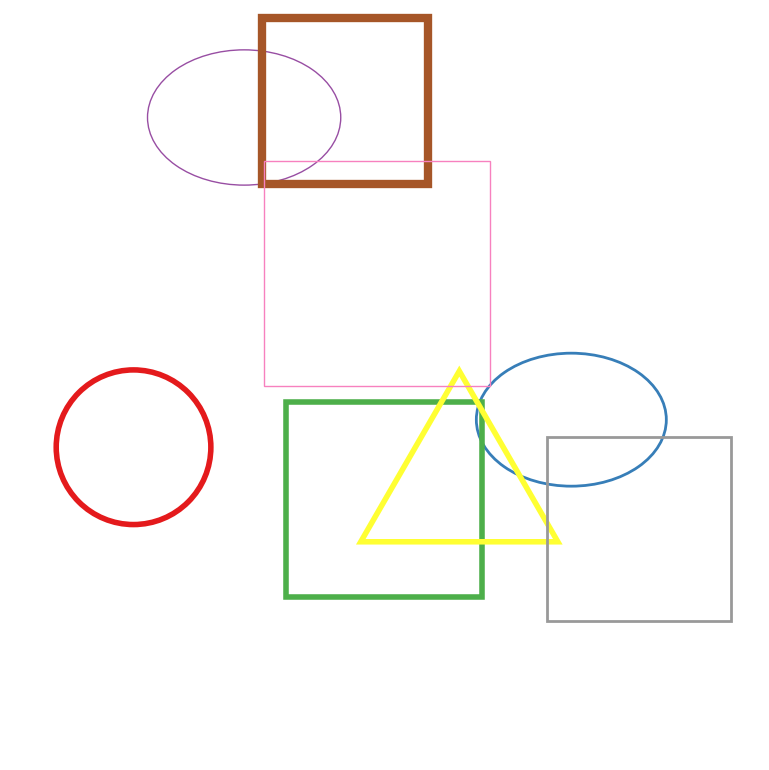[{"shape": "circle", "thickness": 2, "radius": 0.5, "center": [0.173, 0.419]}, {"shape": "oval", "thickness": 1, "radius": 0.62, "center": [0.742, 0.455]}, {"shape": "square", "thickness": 2, "radius": 0.63, "center": [0.499, 0.352]}, {"shape": "oval", "thickness": 0.5, "radius": 0.63, "center": [0.317, 0.847]}, {"shape": "triangle", "thickness": 2, "radius": 0.74, "center": [0.596, 0.37]}, {"shape": "square", "thickness": 3, "radius": 0.54, "center": [0.448, 0.869]}, {"shape": "square", "thickness": 0.5, "radius": 0.73, "center": [0.49, 0.645]}, {"shape": "square", "thickness": 1, "radius": 0.6, "center": [0.83, 0.313]}]